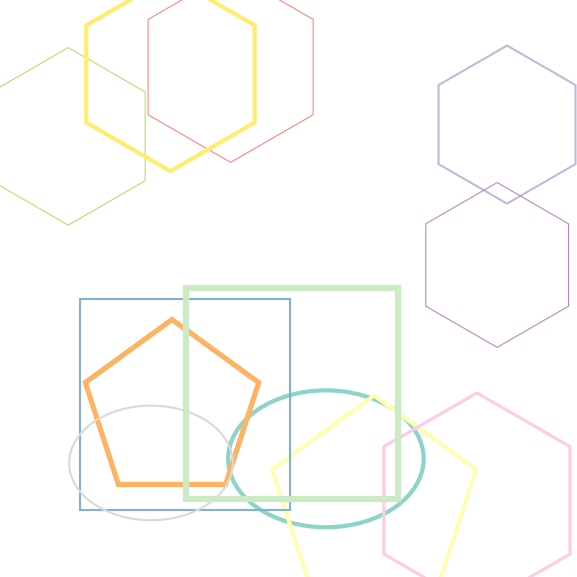[{"shape": "oval", "thickness": 2, "radius": 0.85, "center": [0.564, 0.205]}, {"shape": "pentagon", "thickness": 2, "radius": 0.93, "center": [0.648, 0.129]}, {"shape": "hexagon", "thickness": 1, "radius": 0.68, "center": [0.878, 0.783]}, {"shape": "hexagon", "thickness": 0.5, "radius": 0.83, "center": [0.399, 0.883]}, {"shape": "square", "thickness": 1, "radius": 0.91, "center": [0.32, 0.299]}, {"shape": "pentagon", "thickness": 2.5, "radius": 0.79, "center": [0.298, 0.288]}, {"shape": "hexagon", "thickness": 0.5, "radius": 0.77, "center": [0.118, 0.763]}, {"shape": "hexagon", "thickness": 1.5, "radius": 0.93, "center": [0.826, 0.133]}, {"shape": "oval", "thickness": 1, "radius": 0.71, "center": [0.262, 0.198]}, {"shape": "hexagon", "thickness": 0.5, "radius": 0.71, "center": [0.861, 0.54]}, {"shape": "square", "thickness": 3, "radius": 0.92, "center": [0.506, 0.318]}, {"shape": "hexagon", "thickness": 2, "radius": 0.84, "center": [0.295, 0.871]}]